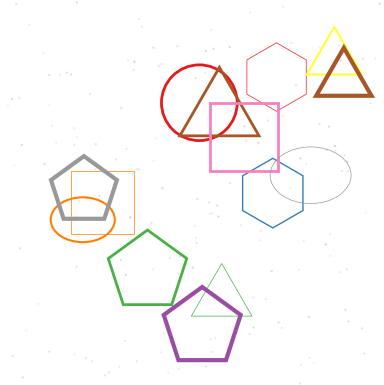[{"shape": "circle", "thickness": 2, "radius": 0.49, "center": [0.518, 0.733]}, {"shape": "hexagon", "thickness": 0.5, "radius": 0.44, "center": [0.718, 0.8]}, {"shape": "hexagon", "thickness": 1, "radius": 0.45, "center": [0.709, 0.498]}, {"shape": "triangle", "thickness": 0.5, "radius": 0.46, "center": [0.576, 0.224]}, {"shape": "pentagon", "thickness": 2, "radius": 0.54, "center": [0.383, 0.295]}, {"shape": "pentagon", "thickness": 3, "radius": 0.53, "center": [0.525, 0.15]}, {"shape": "square", "thickness": 0.5, "radius": 0.41, "center": [0.267, 0.474]}, {"shape": "oval", "thickness": 1.5, "radius": 0.42, "center": [0.215, 0.429]}, {"shape": "triangle", "thickness": 1.5, "radius": 0.41, "center": [0.868, 0.848]}, {"shape": "triangle", "thickness": 3, "radius": 0.41, "center": [0.893, 0.793]}, {"shape": "triangle", "thickness": 2, "radius": 0.59, "center": [0.57, 0.707]}, {"shape": "square", "thickness": 2, "radius": 0.44, "center": [0.634, 0.644]}, {"shape": "pentagon", "thickness": 3, "radius": 0.45, "center": [0.218, 0.505]}, {"shape": "oval", "thickness": 0.5, "radius": 0.53, "center": [0.807, 0.545]}]